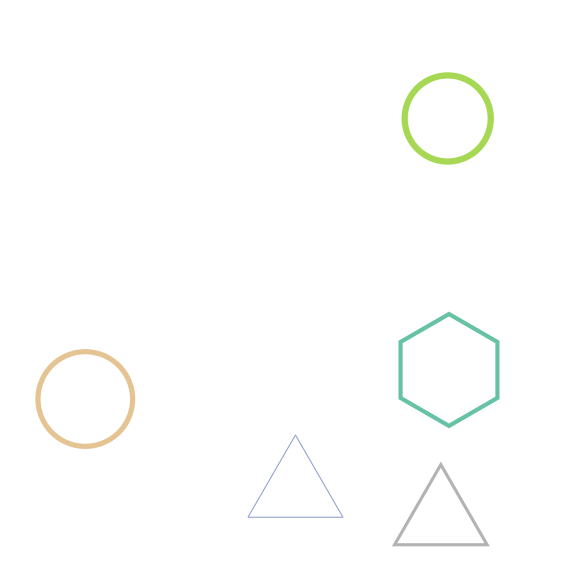[{"shape": "hexagon", "thickness": 2, "radius": 0.48, "center": [0.777, 0.359]}, {"shape": "triangle", "thickness": 0.5, "radius": 0.47, "center": [0.512, 0.151]}, {"shape": "circle", "thickness": 3, "radius": 0.37, "center": [0.775, 0.794]}, {"shape": "circle", "thickness": 2.5, "radius": 0.41, "center": [0.148, 0.308]}, {"shape": "triangle", "thickness": 1.5, "radius": 0.46, "center": [0.763, 0.102]}]